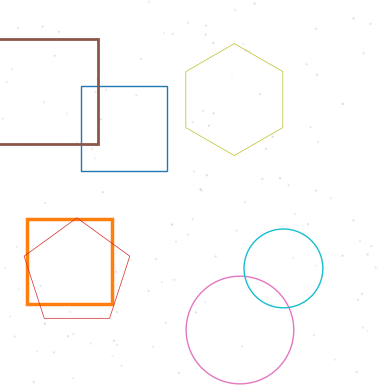[{"shape": "square", "thickness": 1, "radius": 0.55, "center": [0.322, 0.666]}, {"shape": "square", "thickness": 2.5, "radius": 0.55, "center": [0.18, 0.32]}, {"shape": "pentagon", "thickness": 0.5, "radius": 0.72, "center": [0.2, 0.29]}, {"shape": "square", "thickness": 2, "radius": 0.68, "center": [0.118, 0.762]}, {"shape": "circle", "thickness": 1, "radius": 0.7, "center": [0.623, 0.143]}, {"shape": "hexagon", "thickness": 0.5, "radius": 0.73, "center": [0.609, 0.741]}, {"shape": "circle", "thickness": 1, "radius": 0.51, "center": [0.736, 0.303]}]